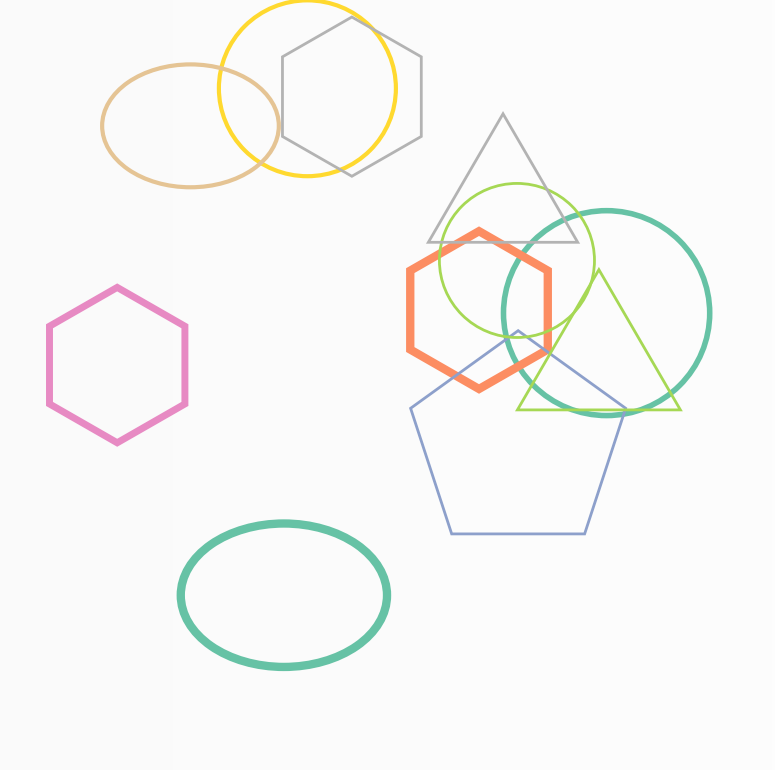[{"shape": "oval", "thickness": 3, "radius": 0.67, "center": [0.366, 0.227]}, {"shape": "circle", "thickness": 2, "radius": 0.67, "center": [0.783, 0.593]}, {"shape": "hexagon", "thickness": 3, "radius": 0.51, "center": [0.618, 0.597]}, {"shape": "pentagon", "thickness": 1, "radius": 0.73, "center": [0.669, 0.425]}, {"shape": "hexagon", "thickness": 2.5, "radius": 0.5, "center": [0.151, 0.526]}, {"shape": "triangle", "thickness": 1, "radius": 0.61, "center": [0.773, 0.528]}, {"shape": "circle", "thickness": 1, "radius": 0.5, "center": [0.667, 0.662]}, {"shape": "circle", "thickness": 1.5, "radius": 0.57, "center": [0.397, 0.885]}, {"shape": "oval", "thickness": 1.5, "radius": 0.57, "center": [0.246, 0.837]}, {"shape": "hexagon", "thickness": 1, "radius": 0.52, "center": [0.454, 0.874]}, {"shape": "triangle", "thickness": 1, "radius": 0.56, "center": [0.649, 0.741]}]